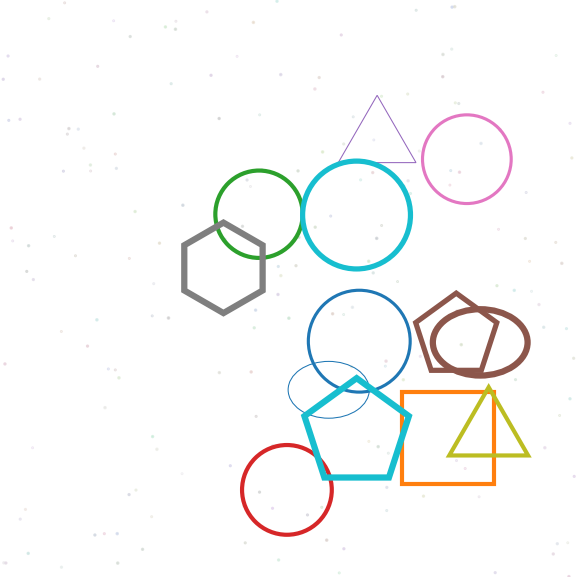[{"shape": "circle", "thickness": 1.5, "radius": 0.44, "center": [0.622, 0.408]}, {"shape": "oval", "thickness": 0.5, "radius": 0.35, "center": [0.569, 0.324]}, {"shape": "square", "thickness": 2, "radius": 0.4, "center": [0.776, 0.241]}, {"shape": "circle", "thickness": 2, "radius": 0.38, "center": [0.449, 0.628]}, {"shape": "circle", "thickness": 2, "radius": 0.39, "center": [0.497, 0.151]}, {"shape": "triangle", "thickness": 0.5, "radius": 0.39, "center": [0.653, 0.756]}, {"shape": "oval", "thickness": 3, "radius": 0.41, "center": [0.832, 0.406]}, {"shape": "pentagon", "thickness": 2.5, "radius": 0.37, "center": [0.79, 0.418]}, {"shape": "circle", "thickness": 1.5, "radius": 0.38, "center": [0.808, 0.723]}, {"shape": "hexagon", "thickness": 3, "radius": 0.39, "center": [0.387, 0.535]}, {"shape": "triangle", "thickness": 2, "radius": 0.39, "center": [0.846, 0.25]}, {"shape": "circle", "thickness": 2.5, "radius": 0.47, "center": [0.617, 0.627]}, {"shape": "pentagon", "thickness": 3, "radius": 0.48, "center": [0.618, 0.249]}]